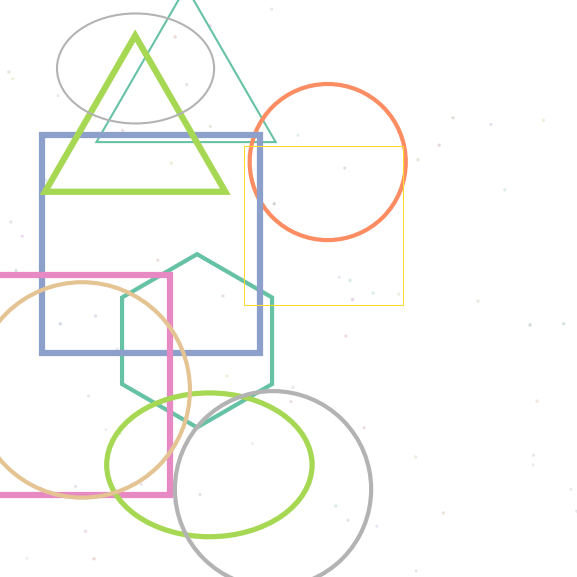[{"shape": "triangle", "thickness": 1, "radius": 0.9, "center": [0.322, 0.843]}, {"shape": "hexagon", "thickness": 2, "radius": 0.75, "center": [0.341, 0.409]}, {"shape": "circle", "thickness": 2, "radius": 0.68, "center": [0.567, 0.719]}, {"shape": "square", "thickness": 3, "radius": 0.94, "center": [0.261, 0.577]}, {"shape": "square", "thickness": 3, "radius": 0.95, "center": [0.104, 0.333]}, {"shape": "oval", "thickness": 2.5, "radius": 0.89, "center": [0.363, 0.194]}, {"shape": "triangle", "thickness": 3, "radius": 0.9, "center": [0.234, 0.757]}, {"shape": "square", "thickness": 0.5, "radius": 0.69, "center": [0.561, 0.609]}, {"shape": "circle", "thickness": 2, "radius": 0.93, "center": [0.142, 0.324]}, {"shape": "oval", "thickness": 1, "radius": 0.68, "center": [0.235, 0.881]}, {"shape": "circle", "thickness": 2, "radius": 0.85, "center": [0.473, 0.152]}]